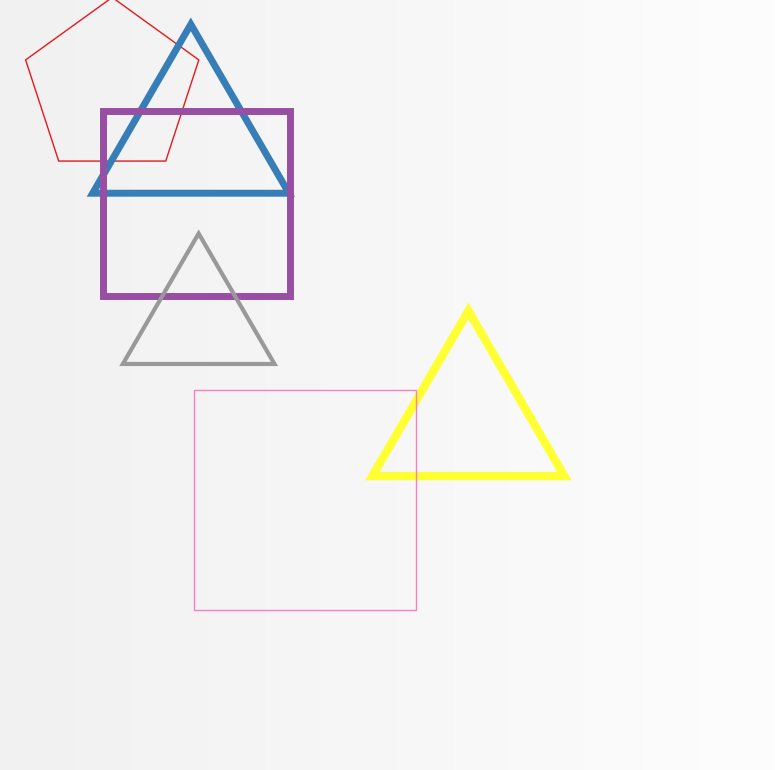[{"shape": "pentagon", "thickness": 0.5, "radius": 0.59, "center": [0.145, 0.886]}, {"shape": "triangle", "thickness": 2.5, "radius": 0.73, "center": [0.246, 0.822]}, {"shape": "square", "thickness": 2.5, "radius": 0.6, "center": [0.254, 0.735]}, {"shape": "triangle", "thickness": 3, "radius": 0.72, "center": [0.604, 0.453]}, {"shape": "square", "thickness": 0.5, "radius": 0.72, "center": [0.393, 0.351]}, {"shape": "triangle", "thickness": 1.5, "radius": 0.56, "center": [0.256, 0.584]}]